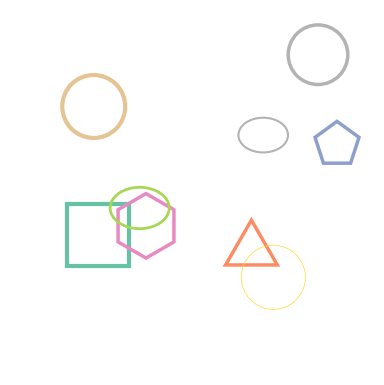[{"shape": "square", "thickness": 3, "radius": 0.4, "center": [0.255, 0.389]}, {"shape": "triangle", "thickness": 2.5, "radius": 0.39, "center": [0.653, 0.351]}, {"shape": "pentagon", "thickness": 2.5, "radius": 0.3, "center": [0.875, 0.625]}, {"shape": "hexagon", "thickness": 2.5, "radius": 0.42, "center": [0.379, 0.413]}, {"shape": "oval", "thickness": 2, "radius": 0.38, "center": [0.363, 0.46]}, {"shape": "circle", "thickness": 0.5, "radius": 0.42, "center": [0.71, 0.28]}, {"shape": "circle", "thickness": 3, "radius": 0.41, "center": [0.244, 0.723]}, {"shape": "circle", "thickness": 2.5, "radius": 0.39, "center": [0.826, 0.858]}, {"shape": "oval", "thickness": 1.5, "radius": 0.32, "center": [0.684, 0.649]}]